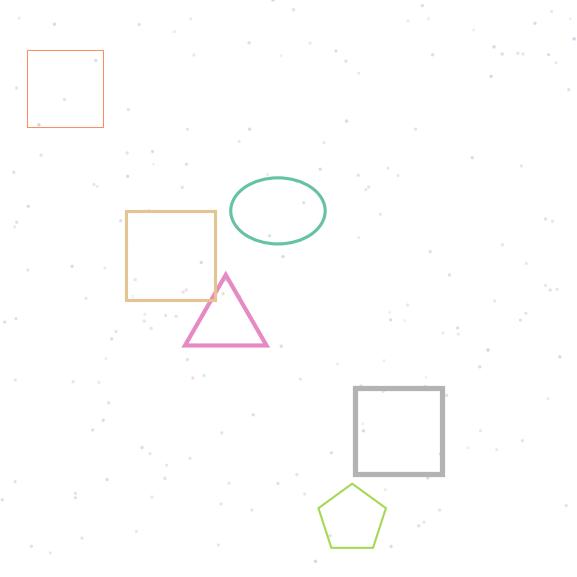[{"shape": "oval", "thickness": 1.5, "radius": 0.41, "center": [0.481, 0.634]}, {"shape": "square", "thickness": 0.5, "radius": 0.33, "center": [0.113, 0.846]}, {"shape": "triangle", "thickness": 2, "radius": 0.41, "center": [0.391, 0.442]}, {"shape": "pentagon", "thickness": 1, "radius": 0.31, "center": [0.61, 0.1]}, {"shape": "square", "thickness": 1.5, "radius": 0.39, "center": [0.295, 0.556]}, {"shape": "square", "thickness": 2.5, "radius": 0.37, "center": [0.69, 0.253]}]